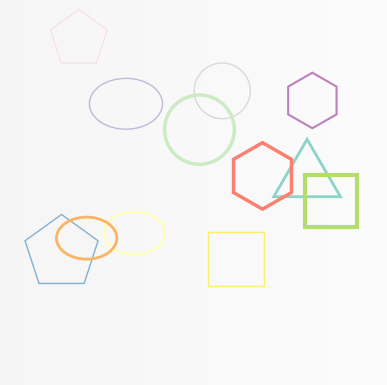[{"shape": "triangle", "thickness": 2, "radius": 0.5, "center": [0.792, 0.539]}, {"shape": "oval", "thickness": 1.5, "radius": 0.39, "center": [0.347, 0.394]}, {"shape": "oval", "thickness": 1, "radius": 0.47, "center": [0.325, 0.73]}, {"shape": "hexagon", "thickness": 2.5, "radius": 0.43, "center": [0.677, 0.543]}, {"shape": "pentagon", "thickness": 1, "radius": 0.5, "center": [0.159, 0.344]}, {"shape": "oval", "thickness": 2, "radius": 0.39, "center": [0.224, 0.381]}, {"shape": "square", "thickness": 3, "radius": 0.34, "center": [0.853, 0.479]}, {"shape": "pentagon", "thickness": 0.5, "radius": 0.39, "center": [0.203, 0.899]}, {"shape": "circle", "thickness": 1, "radius": 0.36, "center": [0.574, 0.764]}, {"shape": "hexagon", "thickness": 1.5, "radius": 0.36, "center": [0.806, 0.739]}, {"shape": "circle", "thickness": 2.5, "radius": 0.45, "center": [0.515, 0.663]}, {"shape": "square", "thickness": 1, "radius": 0.36, "center": [0.609, 0.327]}]